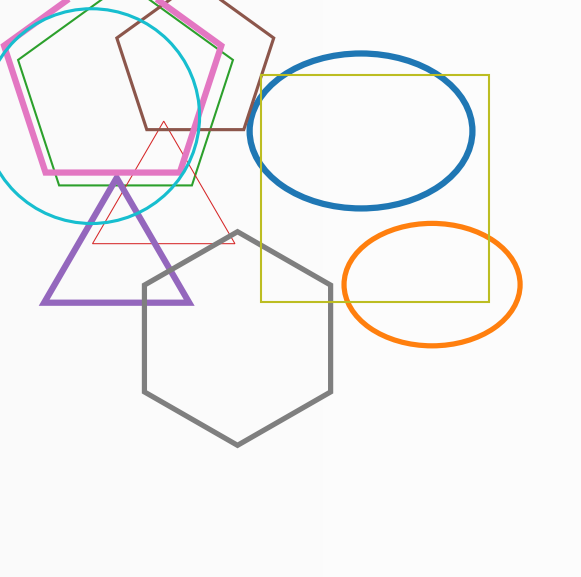[{"shape": "oval", "thickness": 3, "radius": 0.96, "center": [0.621, 0.772]}, {"shape": "oval", "thickness": 2.5, "radius": 0.76, "center": [0.743, 0.506]}, {"shape": "pentagon", "thickness": 1, "radius": 0.97, "center": [0.216, 0.835]}, {"shape": "triangle", "thickness": 0.5, "radius": 0.71, "center": [0.282, 0.648]}, {"shape": "triangle", "thickness": 3, "radius": 0.72, "center": [0.201, 0.547]}, {"shape": "pentagon", "thickness": 1.5, "radius": 0.71, "center": [0.336, 0.889]}, {"shape": "pentagon", "thickness": 3, "radius": 0.98, "center": [0.194, 0.859]}, {"shape": "hexagon", "thickness": 2.5, "radius": 0.92, "center": [0.409, 0.413]}, {"shape": "square", "thickness": 1, "radius": 0.98, "center": [0.645, 0.672]}, {"shape": "circle", "thickness": 1.5, "radius": 0.93, "center": [0.157, 0.798]}]